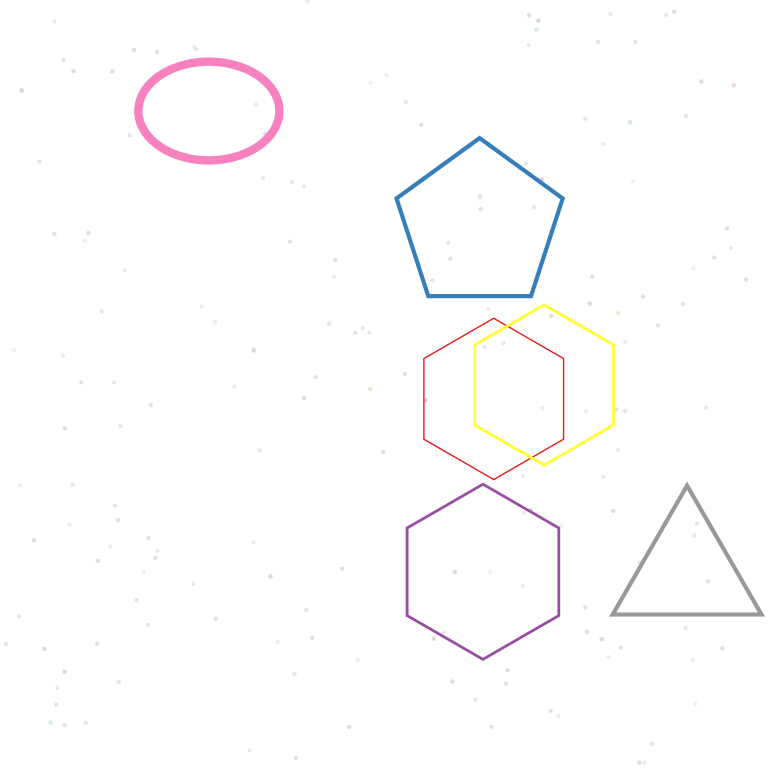[{"shape": "hexagon", "thickness": 0.5, "radius": 0.52, "center": [0.641, 0.482]}, {"shape": "pentagon", "thickness": 1.5, "radius": 0.57, "center": [0.623, 0.707]}, {"shape": "hexagon", "thickness": 1, "radius": 0.57, "center": [0.627, 0.257]}, {"shape": "hexagon", "thickness": 1, "radius": 0.52, "center": [0.707, 0.5]}, {"shape": "oval", "thickness": 3, "radius": 0.46, "center": [0.271, 0.856]}, {"shape": "triangle", "thickness": 1.5, "radius": 0.56, "center": [0.892, 0.258]}]